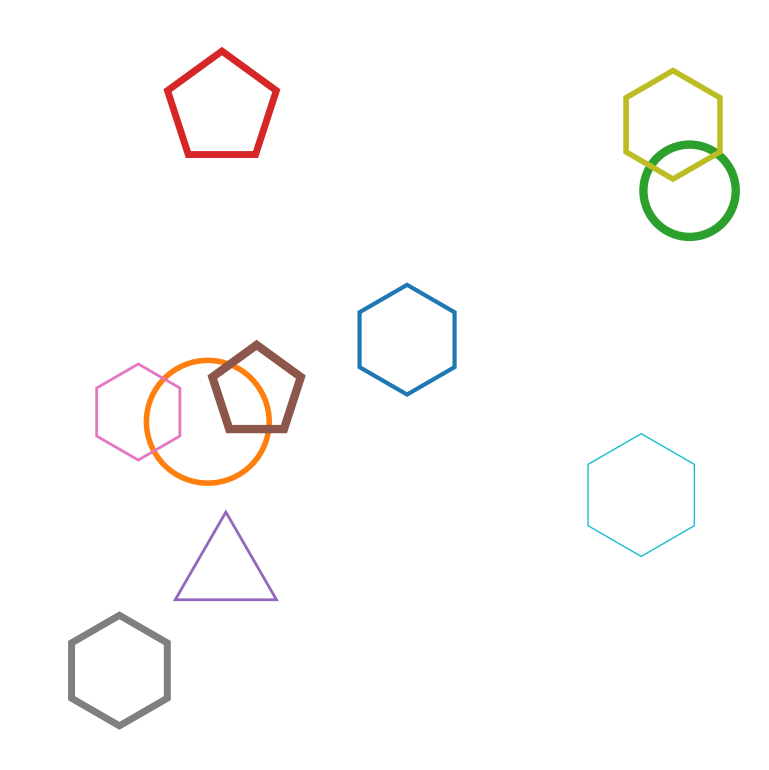[{"shape": "hexagon", "thickness": 1.5, "radius": 0.36, "center": [0.529, 0.559]}, {"shape": "circle", "thickness": 2, "radius": 0.4, "center": [0.27, 0.452]}, {"shape": "circle", "thickness": 3, "radius": 0.3, "center": [0.896, 0.752]}, {"shape": "pentagon", "thickness": 2.5, "radius": 0.37, "center": [0.288, 0.859]}, {"shape": "triangle", "thickness": 1, "radius": 0.38, "center": [0.293, 0.259]}, {"shape": "pentagon", "thickness": 3, "radius": 0.3, "center": [0.333, 0.492]}, {"shape": "hexagon", "thickness": 1, "radius": 0.31, "center": [0.18, 0.465]}, {"shape": "hexagon", "thickness": 2.5, "radius": 0.36, "center": [0.155, 0.129]}, {"shape": "hexagon", "thickness": 2, "radius": 0.35, "center": [0.874, 0.838]}, {"shape": "hexagon", "thickness": 0.5, "radius": 0.4, "center": [0.833, 0.357]}]